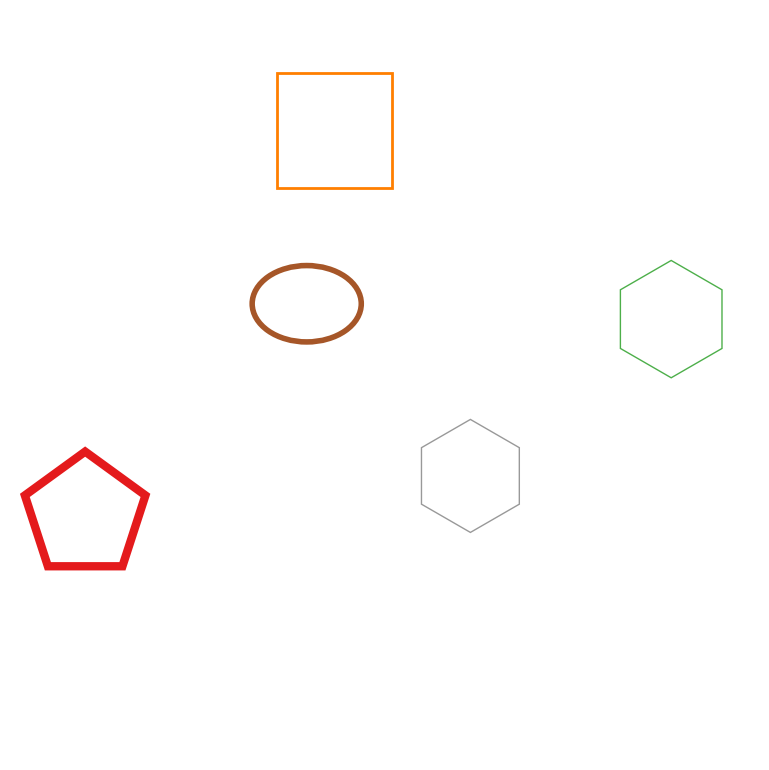[{"shape": "pentagon", "thickness": 3, "radius": 0.41, "center": [0.111, 0.331]}, {"shape": "hexagon", "thickness": 0.5, "radius": 0.38, "center": [0.872, 0.586]}, {"shape": "square", "thickness": 1, "radius": 0.37, "center": [0.434, 0.831]}, {"shape": "oval", "thickness": 2, "radius": 0.35, "center": [0.398, 0.606]}, {"shape": "hexagon", "thickness": 0.5, "radius": 0.37, "center": [0.611, 0.382]}]